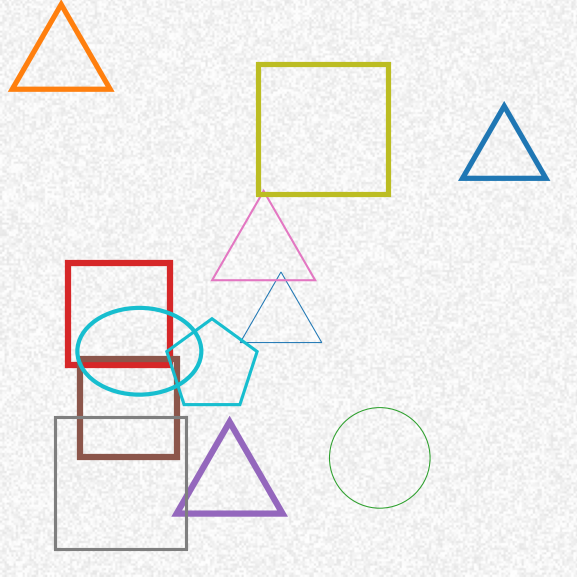[{"shape": "triangle", "thickness": 2.5, "radius": 0.42, "center": [0.873, 0.732]}, {"shape": "triangle", "thickness": 0.5, "radius": 0.41, "center": [0.487, 0.447]}, {"shape": "triangle", "thickness": 2.5, "radius": 0.49, "center": [0.106, 0.894]}, {"shape": "circle", "thickness": 0.5, "radius": 0.44, "center": [0.658, 0.206]}, {"shape": "square", "thickness": 3, "radius": 0.44, "center": [0.206, 0.455]}, {"shape": "triangle", "thickness": 3, "radius": 0.53, "center": [0.398, 0.163]}, {"shape": "square", "thickness": 3, "radius": 0.42, "center": [0.223, 0.292]}, {"shape": "triangle", "thickness": 1, "radius": 0.52, "center": [0.457, 0.565]}, {"shape": "square", "thickness": 1.5, "radius": 0.57, "center": [0.209, 0.163]}, {"shape": "square", "thickness": 2.5, "radius": 0.56, "center": [0.56, 0.776]}, {"shape": "oval", "thickness": 2, "radius": 0.54, "center": [0.241, 0.391]}, {"shape": "pentagon", "thickness": 1.5, "radius": 0.41, "center": [0.367, 0.365]}]